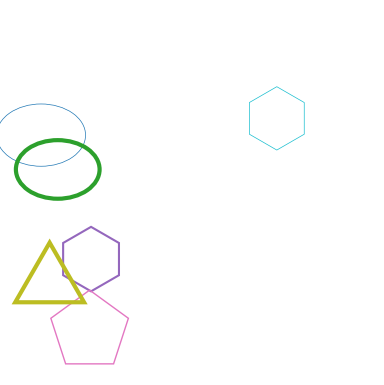[{"shape": "oval", "thickness": 0.5, "radius": 0.58, "center": [0.107, 0.649]}, {"shape": "oval", "thickness": 3, "radius": 0.54, "center": [0.15, 0.56]}, {"shape": "hexagon", "thickness": 1.5, "radius": 0.42, "center": [0.236, 0.327]}, {"shape": "pentagon", "thickness": 1, "radius": 0.53, "center": [0.233, 0.141]}, {"shape": "triangle", "thickness": 3, "radius": 0.52, "center": [0.129, 0.266]}, {"shape": "hexagon", "thickness": 0.5, "radius": 0.41, "center": [0.719, 0.693]}]